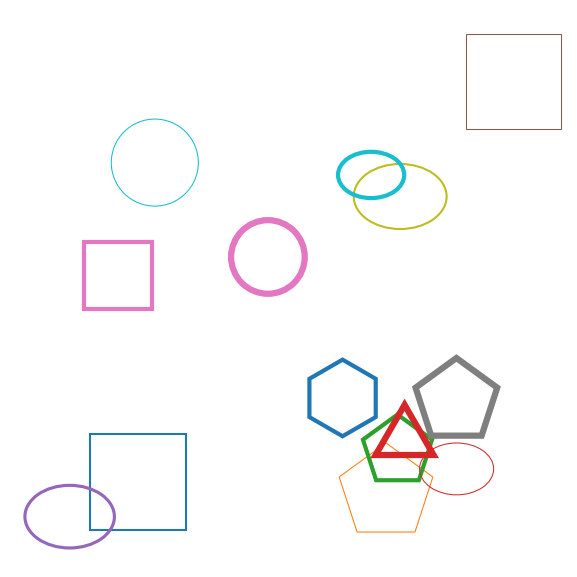[{"shape": "square", "thickness": 1, "radius": 0.42, "center": [0.239, 0.164]}, {"shape": "hexagon", "thickness": 2, "radius": 0.33, "center": [0.593, 0.31]}, {"shape": "pentagon", "thickness": 0.5, "radius": 0.43, "center": [0.668, 0.147]}, {"shape": "pentagon", "thickness": 2, "radius": 0.31, "center": [0.688, 0.218]}, {"shape": "triangle", "thickness": 3, "radius": 0.29, "center": [0.701, 0.24]}, {"shape": "oval", "thickness": 0.5, "radius": 0.32, "center": [0.791, 0.187]}, {"shape": "oval", "thickness": 1.5, "radius": 0.39, "center": [0.121, 0.105]}, {"shape": "square", "thickness": 0.5, "radius": 0.41, "center": [0.889, 0.859]}, {"shape": "square", "thickness": 2, "radius": 0.29, "center": [0.204, 0.522]}, {"shape": "circle", "thickness": 3, "radius": 0.32, "center": [0.464, 0.554]}, {"shape": "pentagon", "thickness": 3, "radius": 0.37, "center": [0.79, 0.305]}, {"shape": "oval", "thickness": 1, "radius": 0.4, "center": [0.693, 0.659]}, {"shape": "circle", "thickness": 0.5, "radius": 0.38, "center": [0.268, 0.718]}, {"shape": "oval", "thickness": 2, "radius": 0.29, "center": [0.643, 0.696]}]